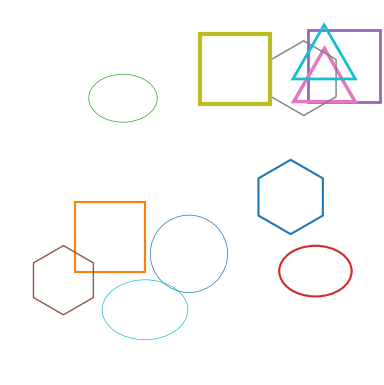[{"shape": "hexagon", "thickness": 1.5, "radius": 0.48, "center": [0.755, 0.488]}, {"shape": "circle", "thickness": 0.5, "radius": 0.5, "center": [0.491, 0.341]}, {"shape": "square", "thickness": 1.5, "radius": 0.46, "center": [0.285, 0.385]}, {"shape": "oval", "thickness": 0.5, "radius": 0.44, "center": [0.319, 0.745]}, {"shape": "oval", "thickness": 1.5, "radius": 0.47, "center": [0.819, 0.296]}, {"shape": "square", "thickness": 2, "radius": 0.47, "center": [0.894, 0.828]}, {"shape": "hexagon", "thickness": 1, "radius": 0.45, "center": [0.165, 0.272]}, {"shape": "triangle", "thickness": 2.5, "radius": 0.46, "center": [0.843, 0.782]}, {"shape": "hexagon", "thickness": 1, "radius": 0.49, "center": [0.789, 0.797]}, {"shape": "square", "thickness": 3, "radius": 0.46, "center": [0.611, 0.822]}, {"shape": "triangle", "thickness": 2, "radius": 0.47, "center": [0.842, 0.842]}, {"shape": "oval", "thickness": 0.5, "radius": 0.56, "center": [0.377, 0.195]}]